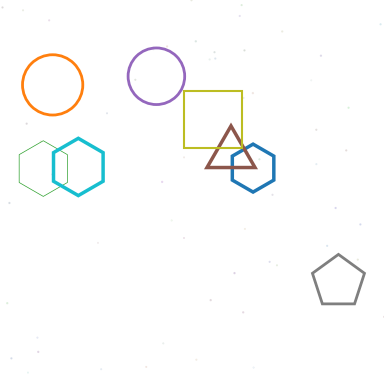[{"shape": "hexagon", "thickness": 2.5, "radius": 0.31, "center": [0.657, 0.563]}, {"shape": "circle", "thickness": 2, "radius": 0.39, "center": [0.137, 0.78]}, {"shape": "hexagon", "thickness": 0.5, "radius": 0.36, "center": [0.112, 0.562]}, {"shape": "circle", "thickness": 2, "radius": 0.37, "center": [0.406, 0.802]}, {"shape": "triangle", "thickness": 2.5, "radius": 0.36, "center": [0.6, 0.601]}, {"shape": "pentagon", "thickness": 2, "radius": 0.36, "center": [0.879, 0.268]}, {"shape": "square", "thickness": 1.5, "radius": 0.37, "center": [0.552, 0.69]}, {"shape": "hexagon", "thickness": 2.5, "radius": 0.37, "center": [0.203, 0.566]}]